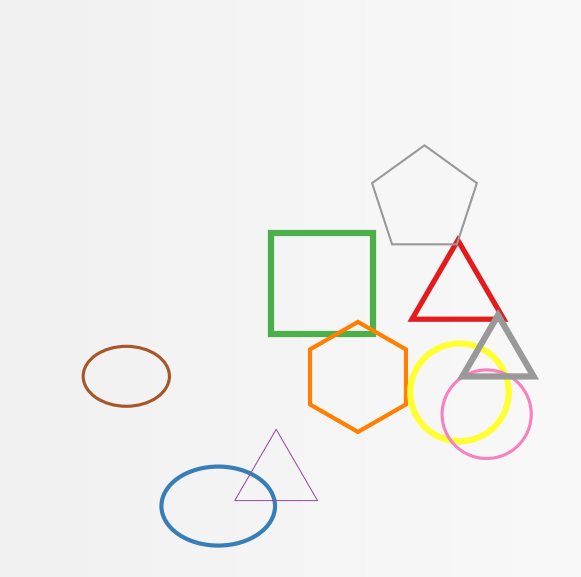[{"shape": "triangle", "thickness": 2.5, "radius": 0.46, "center": [0.788, 0.492]}, {"shape": "oval", "thickness": 2, "radius": 0.49, "center": [0.375, 0.123]}, {"shape": "square", "thickness": 3, "radius": 0.44, "center": [0.553, 0.508]}, {"shape": "triangle", "thickness": 0.5, "radius": 0.41, "center": [0.475, 0.173]}, {"shape": "hexagon", "thickness": 2, "radius": 0.48, "center": [0.616, 0.346]}, {"shape": "circle", "thickness": 3, "radius": 0.42, "center": [0.791, 0.32]}, {"shape": "oval", "thickness": 1.5, "radius": 0.37, "center": [0.217, 0.348]}, {"shape": "circle", "thickness": 1.5, "radius": 0.38, "center": [0.837, 0.282]}, {"shape": "triangle", "thickness": 3, "radius": 0.35, "center": [0.857, 0.383]}, {"shape": "pentagon", "thickness": 1, "radius": 0.47, "center": [0.73, 0.653]}]